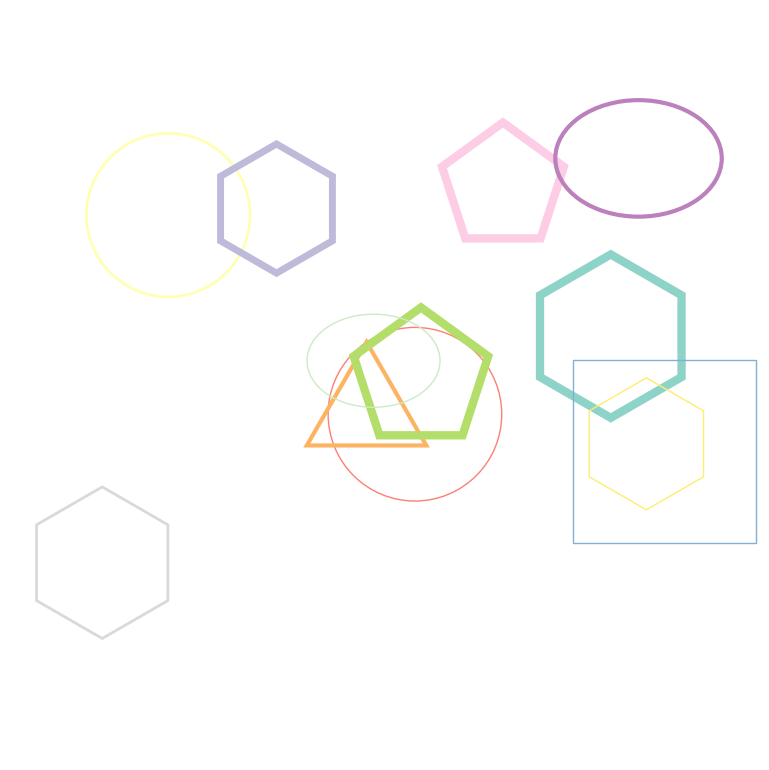[{"shape": "hexagon", "thickness": 3, "radius": 0.53, "center": [0.793, 0.563]}, {"shape": "circle", "thickness": 1, "radius": 0.53, "center": [0.218, 0.721]}, {"shape": "hexagon", "thickness": 2.5, "radius": 0.42, "center": [0.359, 0.729]}, {"shape": "circle", "thickness": 0.5, "radius": 0.56, "center": [0.539, 0.462]}, {"shape": "square", "thickness": 0.5, "radius": 0.59, "center": [0.862, 0.414]}, {"shape": "triangle", "thickness": 1.5, "radius": 0.45, "center": [0.476, 0.466]}, {"shape": "pentagon", "thickness": 3, "radius": 0.46, "center": [0.547, 0.509]}, {"shape": "pentagon", "thickness": 3, "radius": 0.42, "center": [0.653, 0.758]}, {"shape": "hexagon", "thickness": 1, "radius": 0.49, "center": [0.133, 0.269]}, {"shape": "oval", "thickness": 1.5, "radius": 0.54, "center": [0.829, 0.794]}, {"shape": "oval", "thickness": 0.5, "radius": 0.43, "center": [0.485, 0.532]}, {"shape": "hexagon", "thickness": 0.5, "radius": 0.43, "center": [0.839, 0.424]}]